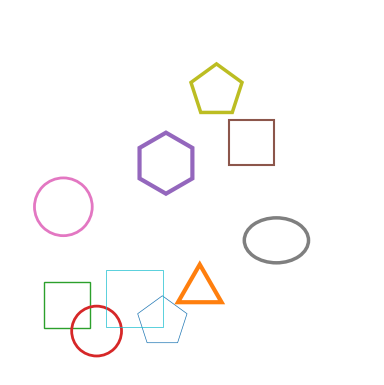[{"shape": "pentagon", "thickness": 0.5, "radius": 0.34, "center": [0.422, 0.164]}, {"shape": "triangle", "thickness": 3, "radius": 0.33, "center": [0.519, 0.248]}, {"shape": "square", "thickness": 1, "radius": 0.3, "center": [0.174, 0.207]}, {"shape": "circle", "thickness": 2, "radius": 0.32, "center": [0.251, 0.14]}, {"shape": "hexagon", "thickness": 3, "radius": 0.4, "center": [0.431, 0.576]}, {"shape": "square", "thickness": 1.5, "radius": 0.3, "center": [0.653, 0.63]}, {"shape": "circle", "thickness": 2, "radius": 0.38, "center": [0.165, 0.463]}, {"shape": "oval", "thickness": 2.5, "radius": 0.42, "center": [0.718, 0.376]}, {"shape": "pentagon", "thickness": 2.5, "radius": 0.35, "center": [0.562, 0.764]}, {"shape": "square", "thickness": 0.5, "radius": 0.37, "center": [0.349, 0.225]}]